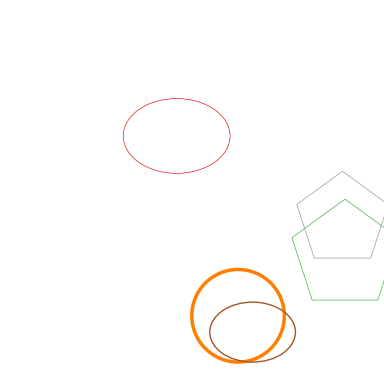[{"shape": "oval", "thickness": 0.5, "radius": 0.69, "center": [0.459, 0.647]}, {"shape": "pentagon", "thickness": 0.5, "radius": 0.72, "center": [0.896, 0.338]}, {"shape": "circle", "thickness": 2.5, "radius": 0.6, "center": [0.618, 0.18]}, {"shape": "oval", "thickness": 1, "radius": 0.56, "center": [0.656, 0.137]}, {"shape": "pentagon", "thickness": 0.5, "radius": 0.62, "center": [0.89, 0.43]}]